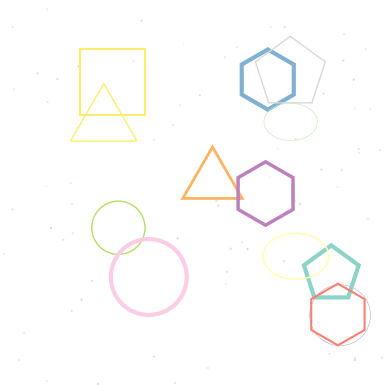[{"shape": "pentagon", "thickness": 3, "radius": 0.37, "center": [0.861, 0.288]}, {"shape": "oval", "thickness": 1, "radius": 0.43, "center": [0.768, 0.334]}, {"shape": "circle", "thickness": 0.5, "radius": 0.39, "center": [0.883, 0.181]}, {"shape": "hexagon", "thickness": 1.5, "radius": 0.4, "center": [0.878, 0.183]}, {"shape": "hexagon", "thickness": 3, "radius": 0.39, "center": [0.696, 0.793]}, {"shape": "triangle", "thickness": 2, "radius": 0.45, "center": [0.552, 0.529]}, {"shape": "circle", "thickness": 1, "radius": 0.35, "center": [0.307, 0.408]}, {"shape": "circle", "thickness": 3, "radius": 0.49, "center": [0.386, 0.281]}, {"shape": "pentagon", "thickness": 1, "radius": 0.48, "center": [0.754, 0.81]}, {"shape": "hexagon", "thickness": 2.5, "radius": 0.41, "center": [0.69, 0.497]}, {"shape": "oval", "thickness": 0.5, "radius": 0.35, "center": [0.755, 0.683]}, {"shape": "square", "thickness": 1.5, "radius": 0.43, "center": [0.292, 0.787]}, {"shape": "triangle", "thickness": 1, "radius": 0.5, "center": [0.27, 0.683]}]